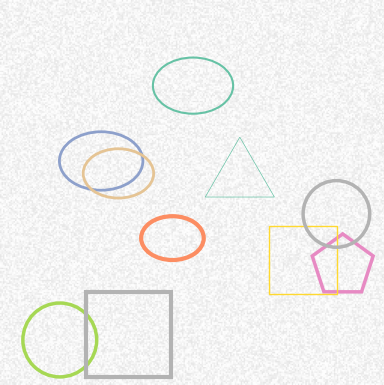[{"shape": "triangle", "thickness": 0.5, "radius": 0.52, "center": [0.623, 0.54]}, {"shape": "oval", "thickness": 1.5, "radius": 0.52, "center": [0.501, 0.778]}, {"shape": "oval", "thickness": 3, "radius": 0.41, "center": [0.448, 0.382]}, {"shape": "oval", "thickness": 2, "radius": 0.54, "center": [0.263, 0.582]}, {"shape": "pentagon", "thickness": 2.5, "radius": 0.42, "center": [0.89, 0.309]}, {"shape": "circle", "thickness": 2.5, "radius": 0.48, "center": [0.155, 0.117]}, {"shape": "square", "thickness": 1, "radius": 0.45, "center": [0.787, 0.325]}, {"shape": "oval", "thickness": 2, "radius": 0.46, "center": [0.308, 0.55]}, {"shape": "square", "thickness": 3, "radius": 0.55, "center": [0.334, 0.131]}, {"shape": "circle", "thickness": 2.5, "radius": 0.43, "center": [0.874, 0.444]}]